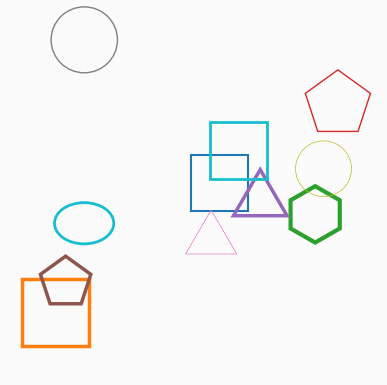[{"shape": "square", "thickness": 1.5, "radius": 0.36, "center": [0.567, 0.526]}, {"shape": "square", "thickness": 2.5, "radius": 0.43, "center": [0.143, 0.188]}, {"shape": "hexagon", "thickness": 3, "radius": 0.37, "center": [0.813, 0.443]}, {"shape": "pentagon", "thickness": 1, "radius": 0.44, "center": [0.872, 0.73]}, {"shape": "triangle", "thickness": 2.5, "radius": 0.4, "center": [0.672, 0.48]}, {"shape": "pentagon", "thickness": 2.5, "radius": 0.34, "center": [0.169, 0.266]}, {"shape": "triangle", "thickness": 0.5, "radius": 0.38, "center": [0.545, 0.378]}, {"shape": "circle", "thickness": 1, "radius": 0.43, "center": [0.218, 0.897]}, {"shape": "circle", "thickness": 0.5, "radius": 0.36, "center": [0.835, 0.562]}, {"shape": "square", "thickness": 2, "radius": 0.37, "center": [0.616, 0.609]}, {"shape": "oval", "thickness": 2, "radius": 0.38, "center": [0.217, 0.42]}]